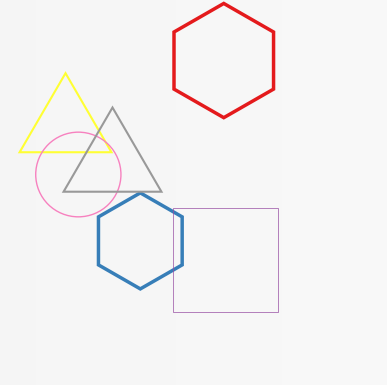[{"shape": "hexagon", "thickness": 2.5, "radius": 0.74, "center": [0.577, 0.843]}, {"shape": "hexagon", "thickness": 2.5, "radius": 0.62, "center": [0.362, 0.374]}, {"shape": "square", "thickness": 0.5, "radius": 0.67, "center": [0.582, 0.325]}, {"shape": "triangle", "thickness": 1.5, "radius": 0.68, "center": [0.169, 0.673]}, {"shape": "circle", "thickness": 1, "radius": 0.55, "center": [0.202, 0.547]}, {"shape": "triangle", "thickness": 1.5, "radius": 0.73, "center": [0.29, 0.575]}]